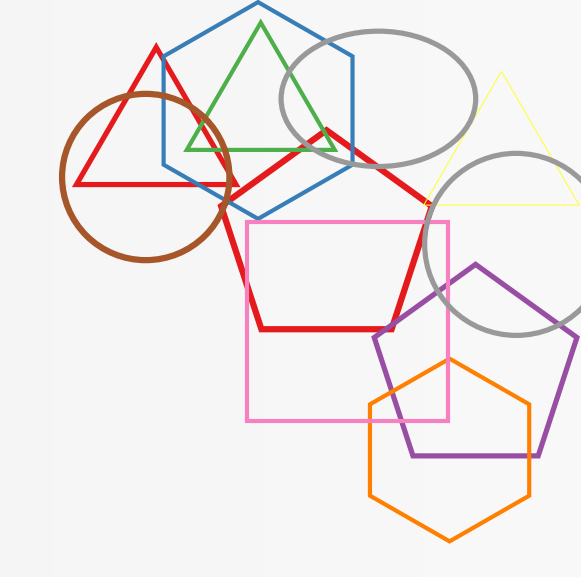[{"shape": "triangle", "thickness": 2.5, "radius": 0.79, "center": [0.269, 0.759]}, {"shape": "pentagon", "thickness": 3, "radius": 0.95, "center": [0.562, 0.583]}, {"shape": "hexagon", "thickness": 2, "radius": 0.94, "center": [0.444, 0.808]}, {"shape": "triangle", "thickness": 2, "radius": 0.73, "center": [0.449, 0.813]}, {"shape": "pentagon", "thickness": 2.5, "radius": 0.92, "center": [0.818, 0.358]}, {"shape": "hexagon", "thickness": 2, "radius": 0.79, "center": [0.773, 0.22]}, {"shape": "triangle", "thickness": 0.5, "radius": 0.77, "center": [0.863, 0.721]}, {"shape": "circle", "thickness": 3, "radius": 0.72, "center": [0.251, 0.693]}, {"shape": "square", "thickness": 2, "radius": 0.86, "center": [0.597, 0.442]}, {"shape": "circle", "thickness": 2.5, "radius": 0.79, "center": [0.888, 0.576]}, {"shape": "oval", "thickness": 2.5, "radius": 0.84, "center": [0.651, 0.828]}]